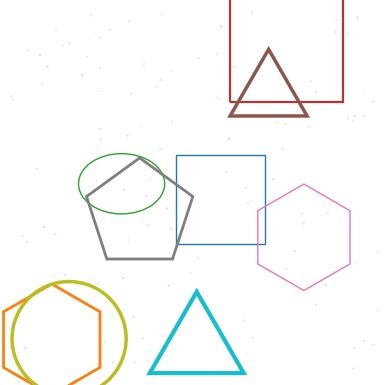[{"shape": "square", "thickness": 1, "radius": 0.58, "center": [0.572, 0.483]}, {"shape": "hexagon", "thickness": 2, "radius": 0.72, "center": [0.134, 0.118]}, {"shape": "oval", "thickness": 1, "radius": 0.56, "center": [0.316, 0.523]}, {"shape": "square", "thickness": 1.5, "radius": 0.73, "center": [0.744, 0.881]}, {"shape": "triangle", "thickness": 2.5, "radius": 0.58, "center": [0.698, 0.756]}, {"shape": "hexagon", "thickness": 1, "radius": 0.69, "center": [0.789, 0.384]}, {"shape": "pentagon", "thickness": 2, "radius": 0.73, "center": [0.363, 0.445]}, {"shape": "circle", "thickness": 2.5, "radius": 0.74, "center": [0.179, 0.12]}, {"shape": "triangle", "thickness": 3, "radius": 0.7, "center": [0.511, 0.101]}]